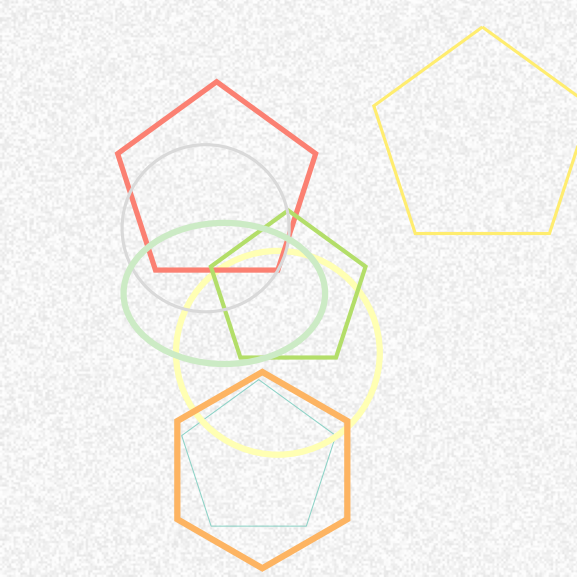[{"shape": "pentagon", "thickness": 0.5, "radius": 0.7, "center": [0.448, 0.202]}, {"shape": "circle", "thickness": 3, "radius": 0.88, "center": [0.481, 0.388]}, {"shape": "pentagon", "thickness": 2.5, "radius": 0.9, "center": [0.375, 0.677]}, {"shape": "hexagon", "thickness": 3, "radius": 0.85, "center": [0.454, 0.185]}, {"shape": "pentagon", "thickness": 2, "radius": 0.7, "center": [0.499, 0.494]}, {"shape": "circle", "thickness": 1.5, "radius": 0.72, "center": [0.356, 0.604]}, {"shape": "oval", "thickness": 3, "radius": 0.87, "center": [0.388, 0.491]}, {"shape": "pentagon", "thickness": 1.5, "radius": 0.99, "center": [0.835, 0.755]}]